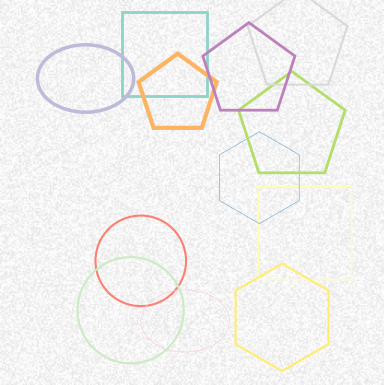[{"shape": "square", "thickness": 2, "radius": 0.55, "center": [0.427, 0.86]}, {"shape": "square", "thickness": 1, "radius": 0.6, "center": [0.791, 0.396]}, {"shape": "oval", "thickness": 2.5, "radius": 0.63, "center": [0.222, 0.796]}, {"shape": "circle", "thickness": 1.5, "radius": 0.59, "center": [0.366, 0.322]}, {"shape": "hexagon", "thickness": 0.5, "radius": 0.6, "center": [0.674, 0.538]}, {"shape": "pentagon", "thickness": 3, "radius": 0.53, "center": [0.461, 0.754]}, {"shape": "pentagon", "thickness": 2, "radius": 0.73, "center": [0.758, 0.669]}, {"shape": "oval", "thickness": 0.5, "radius": 0.58, "center": [0.481, 0.166]}, {"shape": "pentagon", "thickness": 1.5, "radius": 0.68, "center": [0.773, 0.89]}, {"shape": "pentagon", "thickness": 2, "radius": 0.63, "center": [0.646, 0.816]}, {"shape": "circle", "thickness": 1.5, "radius": 0.69, "center": [0.339, 0.194]}, {"shape": "hexagon", "thickness": 1.5, "radius": 0.7, "center": [0.733, 0.176]}]